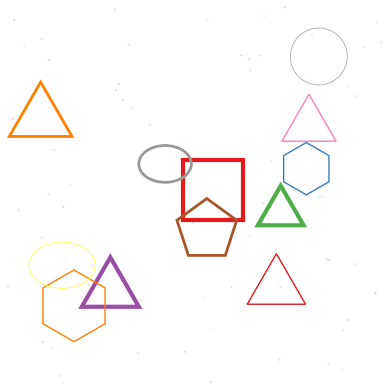[{"shape": "square", "thickness": 3, "radius": 0.39, "center": [0.552, 0.505]}, {"shape": "triangle", "thickness": 1, "radius": 0.44, "center": [0.718, 0.254]}, {"shape": "hexagon", "thickness": 1, "radius": 0.34, "center": [0.796, 0.562]}, {"shape": "triangle", "thickness": 3, "radius": 0.34, "center": [0.729, 0.449]}, {"shape": "triangle", "thickness": 3, "radius": 0.43, "center": [0.287, 0.246]}, {"shape": "triangle", "thickness": 2, "radius": 0.47, "center": [0.106, 0.693]}, {"shape": "hexagon", "thickness": 1, "radius": 0.47, "center": [0.192, 0.206]}, {"shape": "oval", "thickness": 0.5, "radius": 0.43, "center": [0.161, 0.311]}, {"shape": "pentagon", "thickness": 2, "radius": 0.41, "center": [0.537, 0.403]}, {"shape": "triangle", "thickness": 1, "radius": 0.41, "center": [0.803, 0.674]}, {"shape": "circle", "thickness": 0.5, "radius": 0.37, "center": [0.828, 0.853]}, {"shape": "oval", "thickness": 2, "radius": 0.34, "center": [0.429, 0.574]}]